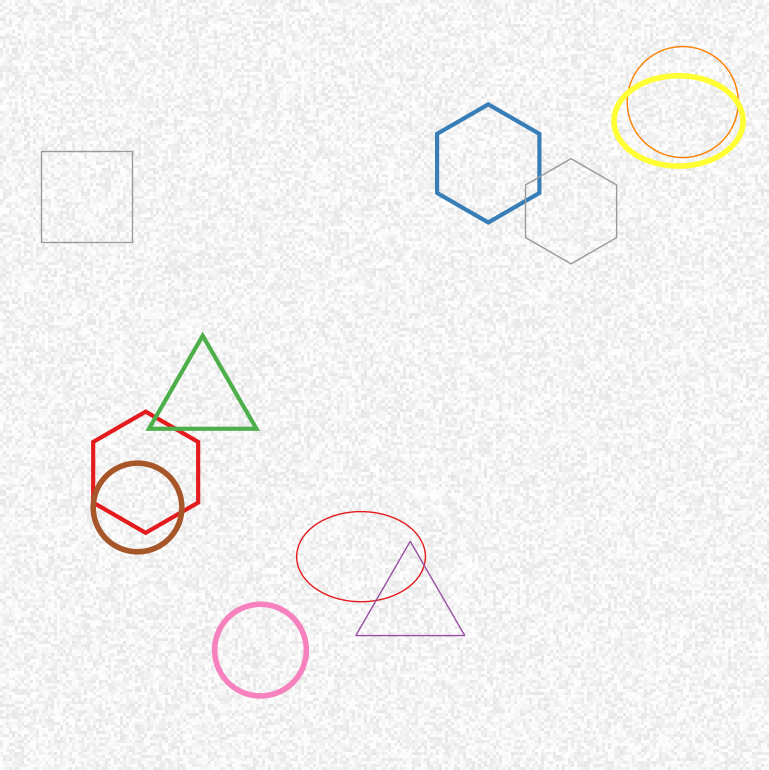[{"shape": "hexagon", "thickness": 1.5, "radius": 0.39, "center": [0.189, 0.387]}, {"shape": "oval", "thickness": 0.5, "radius": 0.42, "center": [0.469, 0.277]}, {"shape": "hexagon", "thickness": 1.5, "radius": 0.38, "center": [0.634, 0.788]}, {"shape": "triangle", "thickness": 1.5, "radius": 0.4, "center": [0.263, 0.483]}, {"shape": "triangle", "thickness": 0.5, "radius": 0.41, "center": [0.533, 0.215]}, {"shape": "circle", "thickness": 0.5, "radius": 0.36, "center": [0.887, 0.867]}, {"shape": "oval", "thickness": 2, "radius": 0.42, "center": [0.881, 0.843]}, {"shape": "circle", "thickness": 2, "radius": 0.29, "center": [0.179, 0.341]}, {"shape": "circle", "thickness": 2, "radius": 0.3, "center": [0.338, 0.156]}, {"shape": "square", "thickness": 0.5, "radius": 0.3, "center": [0.113, 0.745]}, {"shape": "hexagon", "thickness": 0.5, "radius": 0.34, "center": [0.742, 0.726]}]